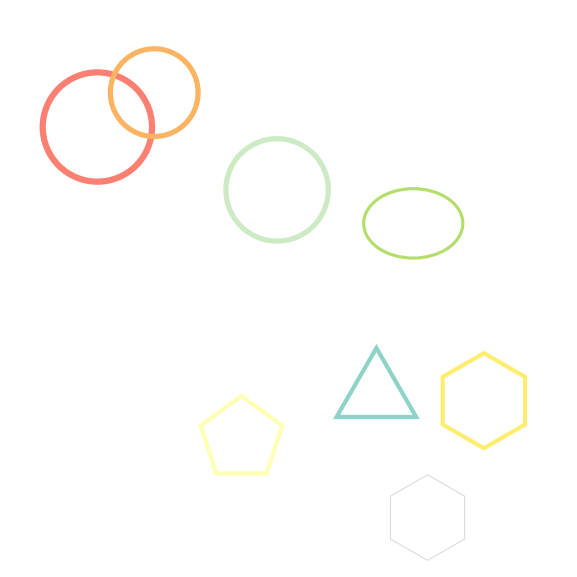[{"shape": "triangle", "thickness": 2, "radius": 0.4, "center": [0.652, 0.317]}, {"shape": "pentagon", "thickness": 2, "radius": 0.37, "center": [0.418, 0.239]}, {"shape": "circle", "thickness": 3, "radius": 0.47, "center": [0.169, 0.779]}, {"shape": "circle", "thickness": 2.5, "radius": 0.38, "center": [0.267, 0.839]}, {"shape": "oval", "thickness": 1.5, "radius": 0.43, "center": [0.716, 0.612]}, {"shape": "hexagon", "thickness": 0.5, "radius": 0.37, "center": [0.74, 0.103]}, {"shape": "circle", "thickness": 2.5, "radius": 0.44, "center": [0.48, 0.67]}, {"shape": "hexagon", "thickness": 2, "radius": 0.41, "center": [0.838, 0.305]}]